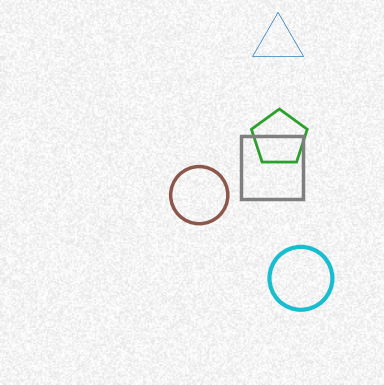[{"shape": "triangle", "thickness": 0.5, "radius": 0.38, "center": [0.722, 0.891]}, {"shape": "pentagon", "thickness": 2, "radius": 0.38, "center": [0.726, 0.641]}, {"shape": "circle", "thickness": 2.5, "radius": 0.37, "center": [0.518, 0.493]}, {"shape": "square", "thickness": 2.5, "radius": 0.41, "center": [0.706, 0.565]}, {"shape": "circle", "thickness": 3, "radius": 0.41, "center": [0.782, 0.277]}]